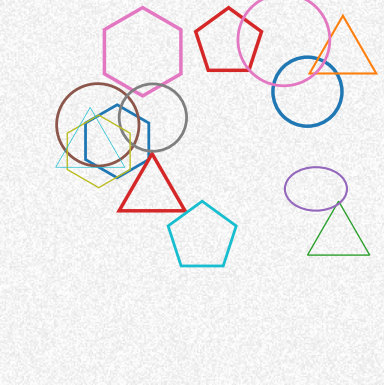[{"shape": "hexagon", "thickness": 2, "radius": 0.47, "center": [0.304, 0.633]}, {"shape": "circle", "thickness": 2.5, "radius": 0.45, "center": [0.799, 0.762]}, {"shape": "triangle", "thickness": 1.5, "radius": 0.5, "center": [0.891, 0.859]}, {"shape": "triangle", "thickness": 1, "radius": 0.47, "center": [0.879, 0.384]}, {"shape": "triangle", "thickness": 2.5, "radius": 0.49, "center": [0.395, 0.502]}, {"shape": "pentagon", "thickness": 2.5, "radius": 0.45, "center": [0.594, 0.89]}, {"shape": "oval", "thickness": 1.5, "radius": 0.4, "center": [0.821, 0.509]}, {"shape": "circle", "thickness": 2, "radius": 0.53, "center": [0.254, 0.676]}, {"shape": "hexagon", "thickness": 2.5, "radius": 0.57, "center": [0.371, 0.866]}, {"shape": "circle", "thickness": 2, "radius": 0.6, "center": [0.737, 0.897]}, {"shape": "circle", "thickness": 2, "radius": 0.44, "center": [0.397, 0.695]}, {"shape": "hexagon", "thickness": 1, "radius": 0.47, "center": [0.256, 0.607]}, {"shape": "triangle", "thickness": 0.5, "radius": 0.52, "center": [0.234, 0.617]}, {"shape": "pentagon", "thickness": 2, "radius": 0.46, "center": [0.525, 0.384]}]